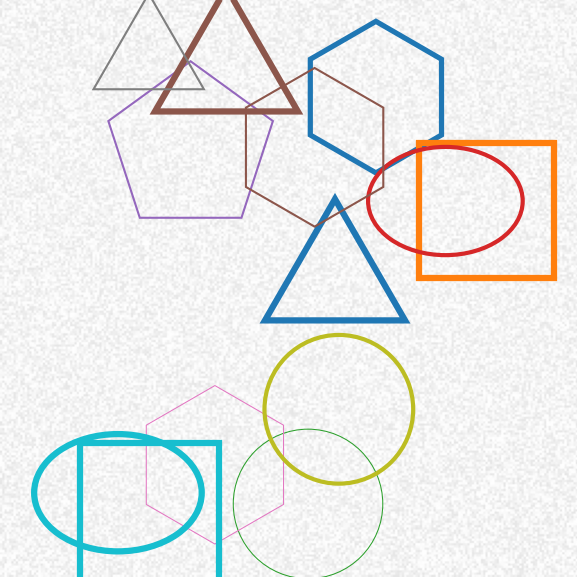[{"shape": "hexagon", "thickness": 2.5, "radius": 0.66, "center": [0.651, 0.831]}, {"shape": "triangle", "thickness": 3, "radius": 0.7, "center": [0.58, 0.514]}, {"shape": "square", "thickness": 3, "radius": 0.58, "center": [0.843, 0.634]}, {"shape": "circle", "thickness": 0.5, "radius": 0.65, "center": [0.533, 0.127]}, {"shape": "oval", "thickness": 2, "radius": 0.67, "center": [0.771, 0.651]}, {"shape": "pentagon", "thickness": 1, "radius": 0.75, "center": [0.33, 0.743]}, {"shape": "triangle", "thickness": 3, "radius": 0.71, "center": [0.392, 0.878]}, {"shape": "hexagon", "thickness": 1, "radius": 0.69, "center": [0.545, 0.744]}, {"shape": "hexagon", "thickness": 0.5, "radius": 0.69, "center": [0.372, 0.194]}, {"shape": "triangle", "thickness": 1, "radius": 0.55, "center": [0.258, 0.9]}, {"shape": "circle", "thickness": 2, "radius": 0.64, "center": [0.587, 0.29]}, {"shape": "oval", "thickness": 3, "radius": 0.73, "center": [0.204, 0.146]}, {"shape": "square", "thickness": 3, "radius": 0.6, "center": [0.259, 0.113]}]